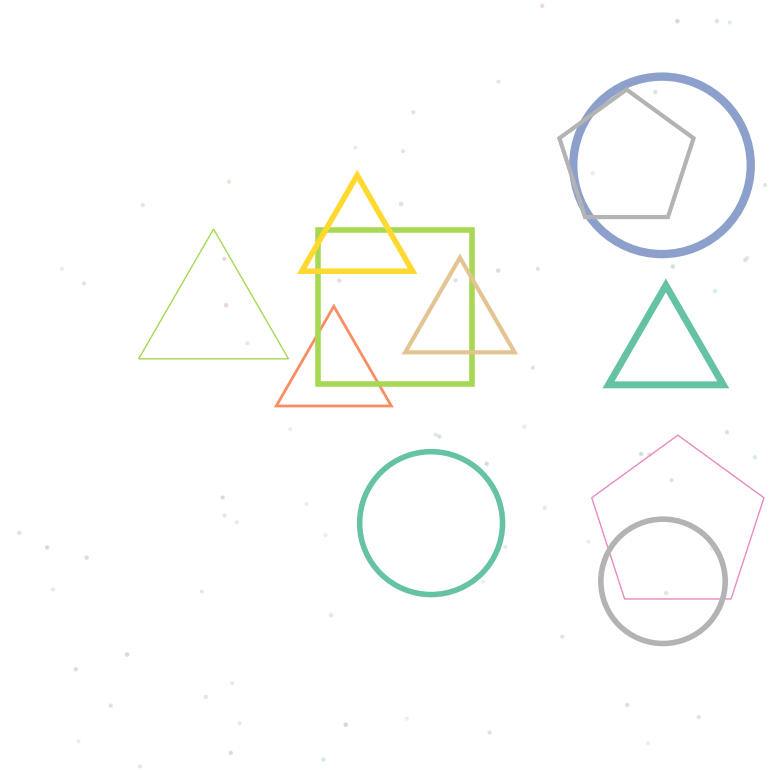[{"shape": "circle", "thickness": 2, "radius": 0.46, "center": [0.56, 0.321]}, {"shape": "triangle", "thickness": 2.5, "radius": 0.43, "center": [0.865, 0.543]}, {"shape": "triangle", "thickness": 1, "radius": 0.43, "center": [0.433, 0.516]}, {"shape": "circle", "thickness": 3, "radius": 0.58, "center": [0.86, 0.785]}, {"shape": "pentagon", "thickness": 0.5, "radius": 0.59, "center": [0.88, 0.317]}, {"shape": "triangle", "thickness": 0.5, "radius": 0.56, "center": [0.277, 0.59]}, {"shape": "square", "thickness": 2, "radius": 0.5, "center": [0.513, 0.601]}, {"shape": "triangle", "thickness": 2, "radius": 0.42, "center": [0.464, 0.689]}, {"shape": "triangle", "thickness": 1.5, "radius": 0.41, "center": [0.597, 0.583]}, {"shape": "circle", "thickness": 2, "radius": 0.4, "center": [0.861, 0.245]}, {"shape": "pentagon", "thickness": 1.5, "radius": 0.46, "center": [0.814, 0.792]}]